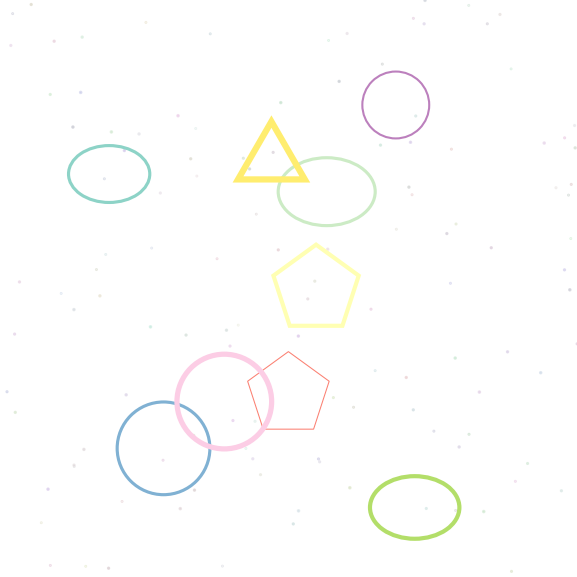[{"shape": "oval", "thickness": 1.5, "radius": 0.35, "center": [0.189, 0.698]}, {"shape": "pentagon", "thickness": 2, "radius": 0.39, "center": [0.547, 0.498]}, {"shape": "pentagon", "thickness": 0.5, "radius": 0.37, "center": [0.499, 0.316]}, {"shape": "circle", "thickness": 1.5, "radius": 0.4, "center": [0.283, 0.223]}, {"shape": "oval", "thickness": 2, "radius": 0.39, "center": [0.718, 0.12]}, {"shape": "circle", "thickness": 2.5, "radius": 0.41, "center": [0.388, 0.304]}, {"shape": "circle", "thickness": 1, "radius": 0.29, "center": [0.685, 0.817]}, {"shape": "oval", "thickness": 1.5, "radius": 0.42, "center": [0.566, 0.667]}, {"shape": "triangle", "thickness": 3, "radius": 0.33, "center": [0.47, 0.722]}]